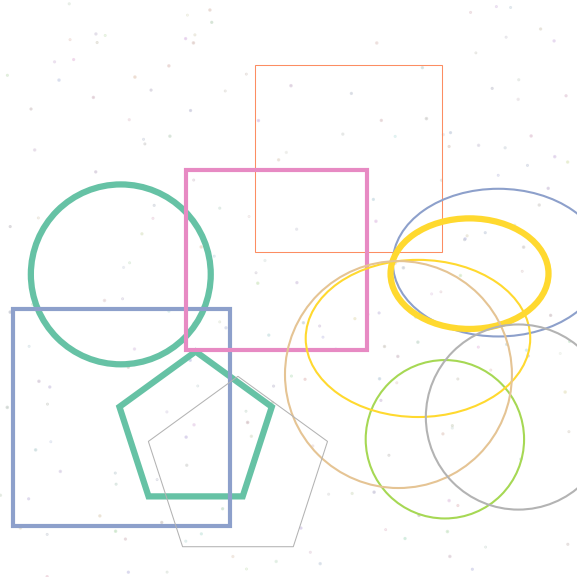[{"shape": "pentagon", "thickness": 3, "radius": 0.69, "center": [0.339, 0.252]}, {"shape": "circle", "thickness": 3, "radius": 0.78, "center": [0.209, 0.524]}, {"shape": "square", "thickness": 0.5, "radius": 0.81, "center": [0.603, 0.724]}, {"shape": "oval", "thickness": 1, "radius": 0.91, "center": [0.863, 0.544]}, {"shape": "square", "thickness": 2, "radius": 0.94, "center": [0.211, 0.276]}, {"shape": "square", "thickness": 2, "radius": 0.78, "center": [0.479, 0.549]}, {"shape": "circle", "thickness": 1, "radius": 0.69, "center": [0.77, 0.238]}, {"shape": "oval", "thickness": 3, "radius": 0.68, "center": [0.813, 0.525]}, {"shape": "oval", "thickness": 1, "radius": 0.97, "center": [0.724, 0.413]}, {"shape": "circle", "thickness": 1, "radius": 0.98, "center": [0.69, 0.351]}, {"shape": "pentagon", "thickness": 0.5, "radius": 0.82, "center": [0.412, 0.184]}, {"shape": "circle", "thickness": 1, "radius": 0.8, "center": [0.898, 0.277]}]